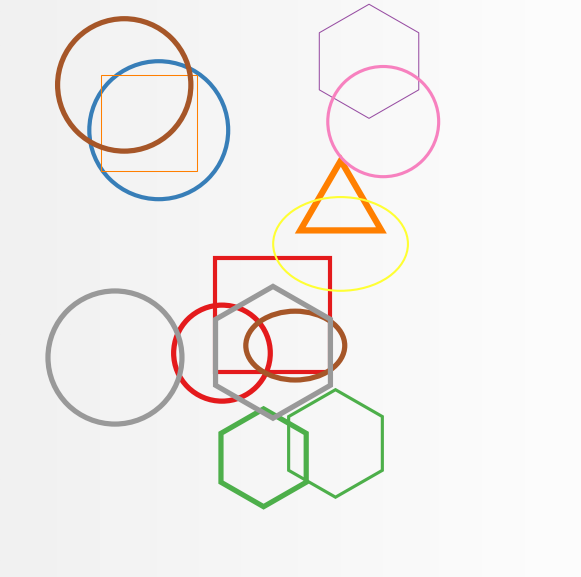[{"shape": "square", "thickness": 2, "radius": 0.5, "center": [0.469, 0.453]}, {"shape": "circle", "thickness": 2.5, "radius": 0.42, "center": [0.382, 0.388]}, {"shape": "circle", "thickness": 2, "radius": 0.6, "center": [0.273, 0.774]}, {"shape": "hexagon", "thickness": 1.5, "radius": 0.47, "center": [0.577, 0.231]}, {"shape": "hexagon", "thickness": 2.5, "radius": 0.42, "center": [0.453, 0.206]}, {"shape": "hexagon", "thickness": 0.5, "radius": 0.49, "center": [0.635, 0.893]}, {"shape": "triangle", "thickness": 3, "radius": 0.4, "center": [0.586, 0.64]}, {"shape": "square", "thickness": 0.5, "radius": 0.41, "center": [0.257, 0.786]}, {"shape": "oval", "thickness": 1, "radius": 0.58, "center": [0.586, 0.577]}, {"shape": "circle", "thickness": 2.5, "radius": 0.57, "center": [0.214, 0.852]}, {"shape": "oval", "thickness": 2.5, "radius": 0.43, "center": [0.508, 0.401]}, {"shape": "circle", "thickness": 1.5, "radius": 0.48, "center": [0.659, 0.789]}, {"shape": "circle", "thickness": 2.5, "radius": 0.58, "center": [0.198, 0.38]}, {"shape": "hexagon", "thickness": 2.5, "radius": 0.57, "center": [0.47, 0.389]}]